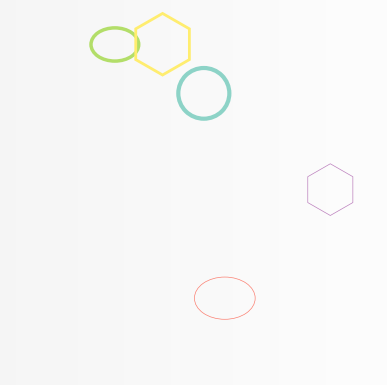[{"shape": "circle", "thickness": 3, "radius": 0.33, "center": [0.526, 0.758]}, {"shape": "oval", "thickness": 0.5, "radius": 0.39, "center": [0.58, 0.226]}, {"shape": "oval", "thickness": 2.5, "radius": 0.31, "center": [0.296, 0.884]}, {"shape": "hexagon", "thickness": 0.5, "radius": 0.34, "center": [0.852, 0.507]}, {"shape": "hexagon", "thickness": 2, "radius": 0.4, "center": [0.42, 0.885]}]